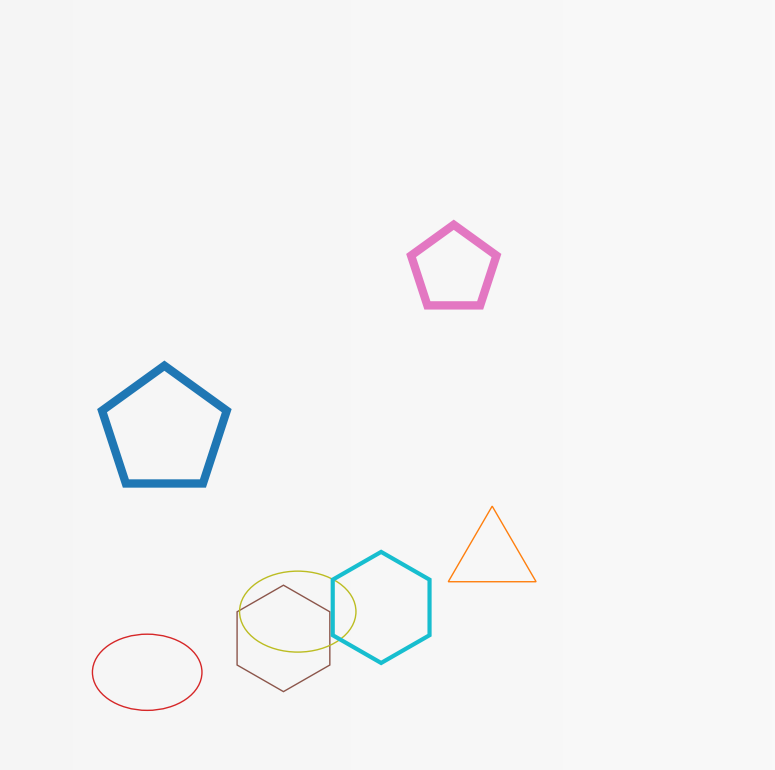[{"shape": "pentagon", "thickness": 3, "radius": 0.42, "center": [0.212, 0.441]}, {"shape": "triangle", "thickness": 0.5, "radius": 0.33, "center": [0.635, 0.277]}, {"shape": "oval", "thickness": 0.5, "radius": 0.35, "center": [0.19, 0.127]}, {"shape": "hexagon", "thickness": 0.5, "radius": 0.35, "center": [0.366, 0.171]}, {"shape": "pentagon", "thickness": 3, "radius": 0.29, "center": [0.586, 0.65]}, {"shape": "oval", "thickness": 0.5, "radius": 0.38, "center": [0.384, 0.206]}, {"shape": "hexagon", "thickness": 1.5, "radius": 0.36, "center": [0.492, 0.211]}]